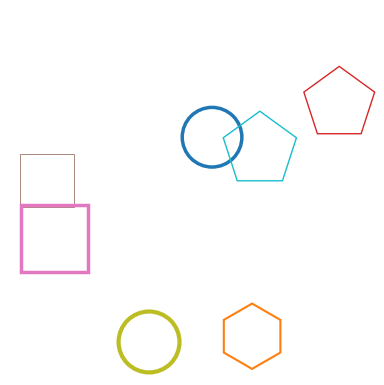[{"shape": "circle", "thickness": 2.5, "radius": 0.39, "center": [0.551, 0.644]}, {"shape": "hexagon", "thickness": 1.5, "radius": 0.42, "center": [0.655, 0.127]}, {"shape": "pentagon", "thickness": 1, "radius": 0.48, "center": [0.881, 0.731]}, {"shape": "square", "thickness": 0.5, "radius": 0.35, "center": [0.122, 0.531]}, {"shape": "square", "thickness": 2.5, "radius": 0.44, "center": [0.141, 0.381]}, {"shape": "circle", "thickness": 3, "radius": 0.4, "center": [0.387, 0.112]}, {"shape": "pentagon", "thickness": 1, "radius": 0.5, "center": [0.675, 0.611]}]